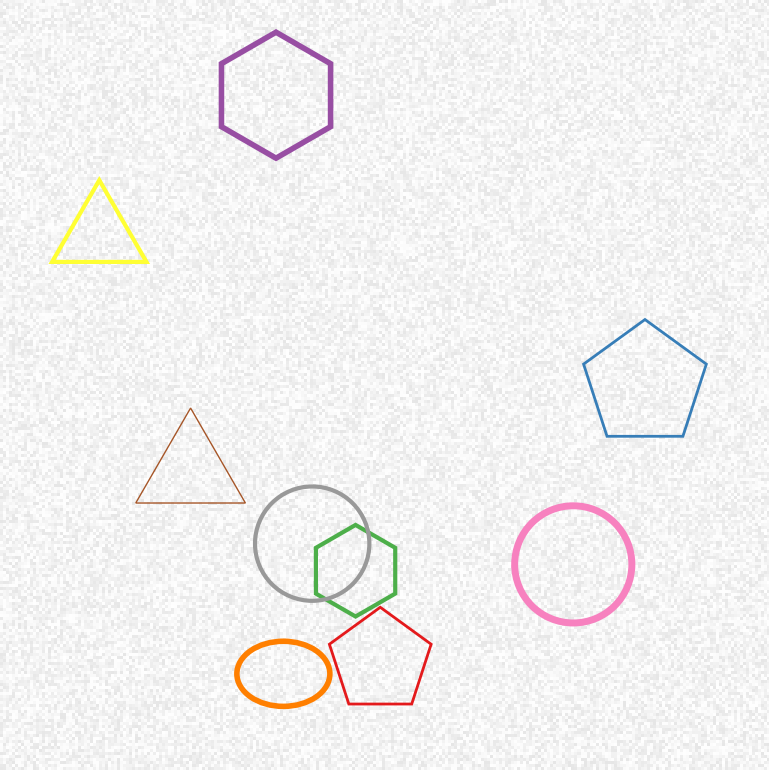[{"shape": "pentagon", "thickness": 1, "radius": 0.35, "center": [0.494, 0.142]}, {"shape": "pentagon", "thickness": 1, "radius": 0.42, "center": [0.838, 0.501]}, {"shape": "hexagon", "thickness": 1.5, "radius": 0.3, "center": [0.462, 0.259]}, {"shape": "hexagon", "thickness": 2, "radius": 0.41, "center": [0.358, 0.876]}, {"shape": "oval", "thickness": 2, "radius": 0.3, "center": [0.368, 0.125]}, {"shape": "triangle", "thickness": 1.5, "radius": 0.35, "center": [0.129, 0.695]}, {"shape": "triangle", "thickness": 0.5, "radius": 0.41, "center": [0.248, 0.388]}, {"shape": "circle", "thickness": 2.5, "radius": 0.38, "center": [0.745, 0.267]}, {"shape": "circle", "thickness": 1.5, "radius": 0.37, "center": [0.405, 0.294]}]